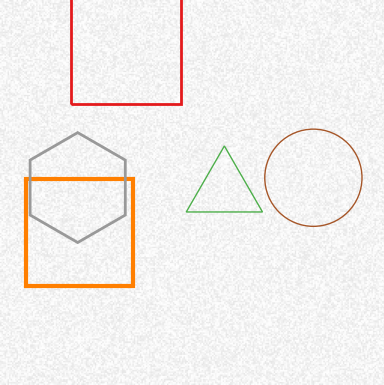[{"shape": "square", "thickness": 2, "radius": 0.72, "center": [0.327, 0.872]}, {"shape": "triangle", "thickness": 1, "radius": 0.57, "center": [0.583, 0.507]}, {"shape": "square", "thickness": 3, "radius": 0.7, "center": [0.206, 0.395]}, {"shape": "circle", "thickness": 1, "radius": 0.63, "center": [0.814, 0.538]}, {"shape": "hexagon", "thickness": 2, "radius": 0.71, "center": [0.202, 0.513]}]